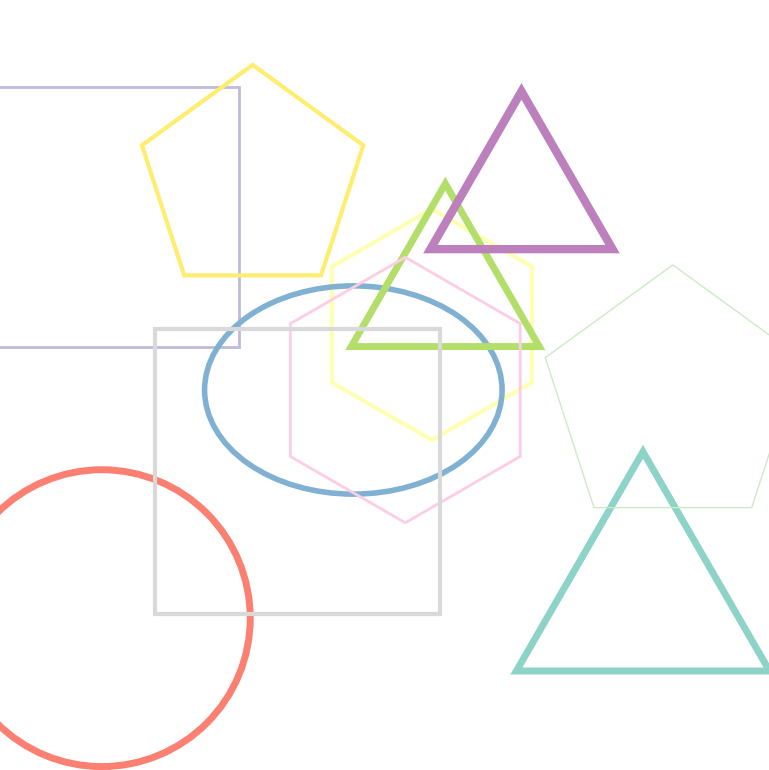[{"shape": "triangle", "thickness": 2.5, "radius": 0.95, "center": [0.835, 0.223]}, {"shape": "hexagon", "thickness": 1.5, "radius": 0.75, "center": [0.561, 0.579]}, {"shape": "square", "thickness": 1, "radius": 0.85, "center": [0.141, 0.718]}, {"shape": "circle", "thickness": 2.5, "radius": 0.96, "center": [0.132, 0.197]}, {"shape": "oval", "thickness": 2, "radius": 0.97, "center": [0.459, 0.494]}, {"shape": "triangle", "thickness": 2.5, "radius": 0.7, "center": [0.578, 0.62]}, {"shape": "hexagon", "thickness": 1, "radius": 0.86, "center": [0.526, 0.493]}, {"shape": "square", "thickness": 1.5, "radius": 0.93, "center": [0.386, 0.387]}, {"shape": "triangle", "thickness": 3, "radius": 0.68, "center": [0.677, 0.745]}, {"shape": "pentagon", "thickness": 0.5, "radius": 0.87, "center": [0.874, 0.482]}, {"shape": "pentagon", "thickness": 1.5, "radius": 0.76, "center": [0.328, 0.765]}]